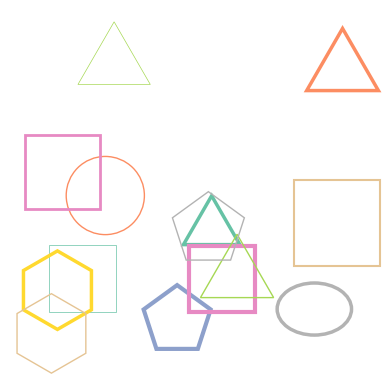[{"shape": "triangle", "thickness": 2.5, "radius": 0.42, "center": [0.55, 0.407]}, {"shape": "square", "thickness": 0.5, "radius": 0.44, "center": [0.215, 0.276]}, {"shape": "triangle", "thickness": 2.5, "radius": 0.54, "center": [0.89, 0.819]}, {"shape": "circle", "thickness": 1, "radius": 0.51, "center": [0.274, 0.492]}, {"shape": "pentagon", "thickness": 3, "radius": 0.46, "center": [0.46, 0.168]}, {"shape": "square", "thickness": 3, "radius": 0.43, "center": [0.577, 0.276]}, {"shape": "square", "thickness": 2, "radius": 0.48, "center": [0.163, 0.553]}, {"shape": "triangle", "thickness": 0.5, "radius": 0.54, "center": [0.296, 0.835]}, {"shape": "triangle", "thickness": 1, "radius": 0.55, "center": [0.616, 0.282]}, {"shape": "hexagon", "thickness": 2.5, "radius": 0.51, "center": [0.149, 0.246]}, {"shape": "square", "thickness": 1.5, "radius": 0.56, "center": [0.875, 0.421]}, {"shape": "hexagon", "thickness": 1, "radius": 0.52, "center": [0.134, 0.134]}, {"shape": "oval", "thickness": 2.5, "radius": 0.48, "center": [0.816, 0.197]}, {"shape": "pentagon", "thickness": 1, "radius": 0.49, "center": [0.541, 0.404]}]